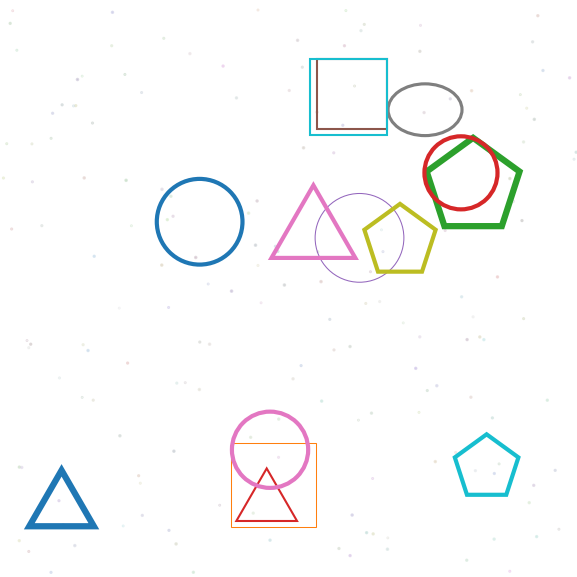[{"shape": "triangle", "thickness": 3, "radius": 0.32, "center": [0.107, 0.12]}, {"shape": "circle", "thickness": 2, "radius": 0.37, "center": [0.346, 0.615]}, {"shape": "square", "thickness": 0.5, "radius": 0.37, "center": [0.474, 0.159]}, {"shape": "pentagon", "thickness": 3, "radius": 0.42, "center": [0.819, 0.676]}, {"shape": "triangle", "thickness": 1, "radius": 0.3, "center": [0.462, 0.127]}, {"shape": "circle", "thickness": 2, "radius": 0.32, "center": [0.798, 0.7]}, {"shape": "circle", "thickness": 0.5, "radius": 0.38, "center": [0.623, 0.587]}, {"shape": "square", "thickness": 1, "radius": 0.3, "center": [0.609, 0.836]}, {"shape": "triangle", "thickness": 2, "radius": 0.42, "center": [0.543, 0.594]}, {"shape": "circle", "thickness": 2, "radius": 0.33, "center": [0.468, 0.22]}, {"shape": "oval", "thickness": 1.5, "radius": 0.32, "center": [0.736, 0.809]}, {"shape": "pentagon", "thickness": 2, "radius": 0.32, "center": [0.693, 0.581]}, {"shape": "square", "thickness": 1, "radius": 0.33, "center": [0.604, 0.831]}, {"shape": "pentagon", "thickness": 2, "radius": 0.29, "center": [0.843, 0.189]}]